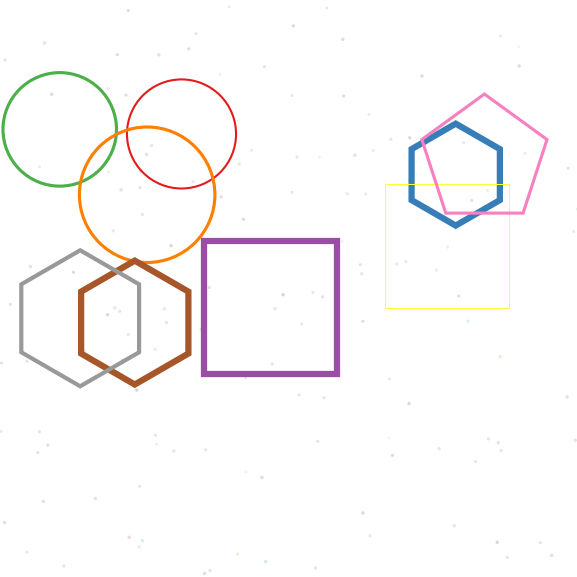[{"shape": "circle", "thickness": 1, "radius": 0.47, "center": [0.314, 0.767]}, {"shape": "hexagon", "thickness": 3, "radius": 0.44, "center": [0.789, 0.697]}, {"shape": "circle", "thickness": 1.5, "radius": 0.49, "center": [0.103, 0.775]}, {"shape": "square", "thickness": 3, "radius": 0.58, "center": [0.469, 0.467]}, {"shape": "circle", "thickness": 1.5, "radius": 0.59, "center": [0.255, 0.662]}, {"shape": "square", "thickness": 0.5, "radius": 0.54, "center": [0.774, 0.573]}, {"shape": "hexagon", "thickness": 3, "radius": 0.54, "center": [0.233, 0.441]}, {"shape": "pentagon", "thickness": 1.5, "radius": 0.57, "center": [0.839, 0.722]}, {"shape": "hexagon", "thickness": 2, "radius": 0.59, "center": [0.139, 0.448]}]